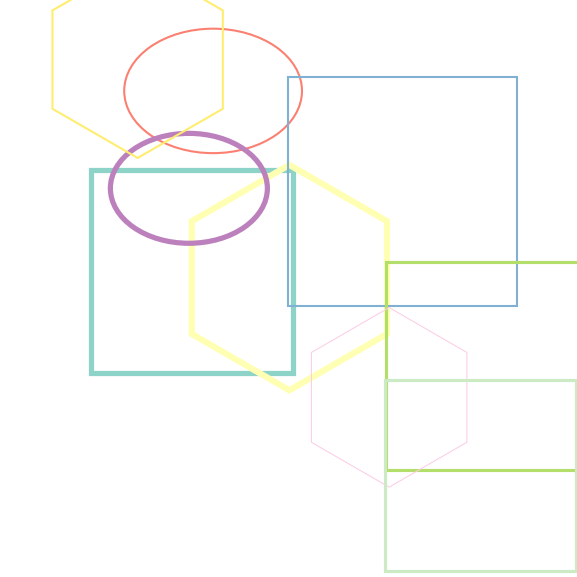[{"shape": "square", "thickness": 2.5, "radius": 0.88, "center": [0.332, 0.529]}, {"shape": "hexagon", "thickness": 3, "radius": 0.98, "center": [0.501, 0.518]}, {"shape": "oval", "thickness": 1, "radius": 0.77, "center": [0.369, 0.842]}, {"shape": "square", "thickness": 1, "radius": 0.99, "center": [0.697, 0.667]}, {"shape": "square", "thickness": 1.5, "radius": 0.9, "center": [0.849, 0.366]}, {"shape": "hexagon", "thickness": 0.5, "radius": 0.78, "center": [0.674, 0.311]}, {"shape": "oval", "thickness": 2.5, "radius": 0.68, "center": [0.327, 0.673]}, {"shape": "square", "thickness": 1.5, "radius": 0.82, "center": [0.832, 0.176]}, {"shape": "hexagon", "thickness": 1, "radius": 0.85, "center": [0.238, 0.896]}]